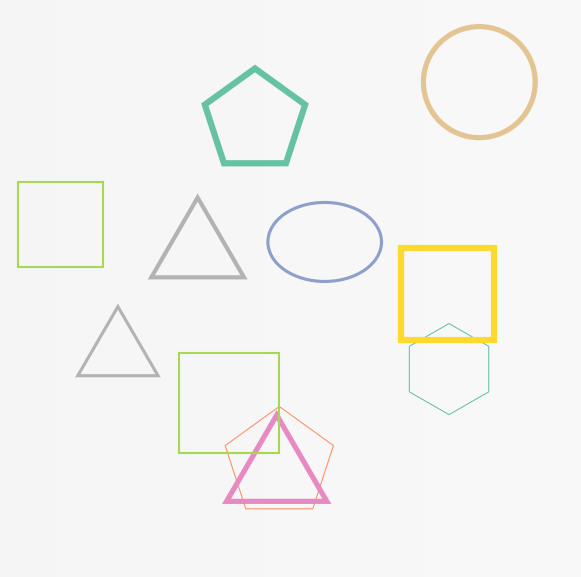[{"shape": "hexagon", "thickness": 0.5, "radius": 0.39, "center": [0.773, 0.36]}, {"shape": "pentagon", "thickness": 3, "radius": 0.45, "center": [0.439, 0.79]}, {"shape": "pentagon", "thickness": 0.5, "radius": 0.49, "center": [0.481, 0.197]}, {"shape": "oval", "thickness": 1.5, "radius": 0.49, "center": [0.559, 0.58]}, {"shape": "triangle", "thickness": 2.5, "radius": 0.5, "center": [0.476, 0.181]}, {"shape": "square", "thickness": 1, "radius": 0.37, "center": [0.104, 0.611]}, {"shape": "square", "thickness": 1, "radius": 0.43, "center": [0.394, 0.301]}, {"shape": "square", "thickness": 3, "radius": 0.4, "center": [0.77, 0.491]}, {"shape": "circle", "thickness": 2.5, "radius": 0.48, "center": [0.825, 0.857]}, {"shape": "triangle", "thickness": 2, "radius": 0.46, "center": [0.34, 0.565]}, {"shape": "triangle", "thickness": 1.5, "radius": 0.4, "center": [0.203, 0.388]}]